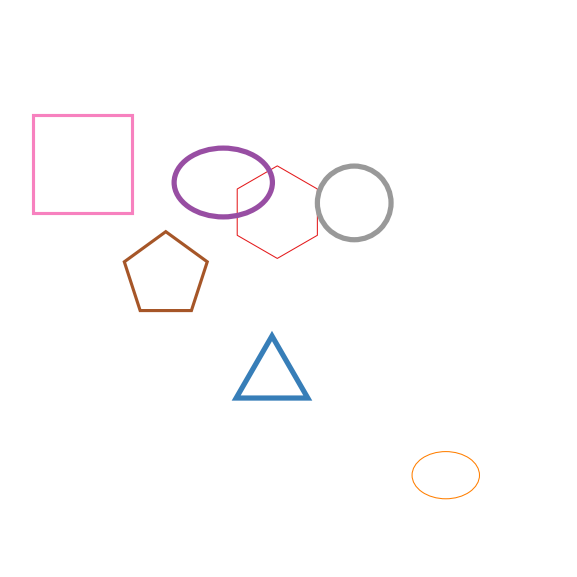[{"shape": "hexagon", "thickness": 0.5, "radius": 0.4, "center": [0.48, 0.632]}, {"shape": "triangle", "thickness": 2.5, "radius": 0.36, "center": [0.471, 0.346]}, {"shape": "oval", "thickness": 2.5, "radius": 0.43, "center": [0.387, 0.683]}, {"shape": "oval", "thickness": 0.5, "radius": 0.29, "center": [0.772, 0.176]}, {"shape": "pentagon", "thickness": 1.5, "radius": 0.38, "center": [0.287, 0.522]}, {"shape": "square", "thickness": 1.5, "radius": 0.42, "center": [0.143, 0.716]}, {"shape": "circle", "thickness": 2.5, "radius": 0.32, "center": [0.613, 0.648]}]